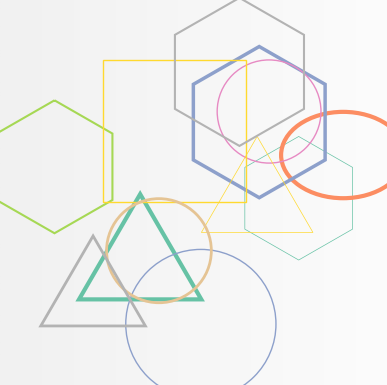[{"shape": "triangle", "thickness": 3, "radius": 0.91, "center": [0.362, 0.313]}, {"shape": "hexagon", "thickness": 0.5, "radius": 0.8, "center": [0.771, 0.485]}, {"shape": "oval", "thickness": 3, "radius": 0.8, "center": [0.886, 0.597]}, {"shape": "hexagon", "thickness": 2.5, "radius": 0.98, "center": [0.669, 0.683]}, {"shape": "circle", "thickness": 1, "radius": 0.97, "center": [0.518, 0.158]}, {"shape": "circle", "thickness": 1, "radius": 0.67, "center": [0.694, 0.71]}, {"shape": "hexagon", "thickness": 1.5, "radius": 0.86, "center": [0.141, 0.567]}, {"shape": "square", "thickness": 1, "radius": 0.92, "center": [0.45, 0.66]}, {"shape": "triangle", "thickness": 0.5, "radius": 0.83, "center": [0.664, 0.479]}, {"shape": "circle", "thickness": 2, "radius": 0.68, "center": [0.41, 0.349]}, {"shape": "hexagon", "thickness": 1.5, "radius": 0.96, "center": [0.618, 0.813]}, {"shape": "triangle", "thickness": 2, "radius": 0.78, "center": [0.24, 0.231]}]